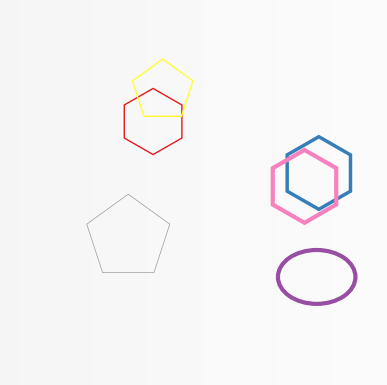[{"shape": "hexagon", "thickness": 1, "radius": 0.43, "center": [0.395, 0.684]}, {"shape": "hexagon", "thickness": 2.5, "radius": 0.47, "center": [0.823, 0.551]}, {"shape": "oval", "thickness": 3, "radius": 0.5, "center": [0.817, 0.281]}, {"shape": "pentagon", "thickness": 1, "radius": 0.41, "center": [0.42, 0.764]}, {"shape": "hexagon", "thickness": 3, "radius": 0.47, "center": [0.786, 0.516]}, {"shape": "pentagon", "thickness": 0.5, "radius": 0.56, "center": [0.331, 0.383]}]